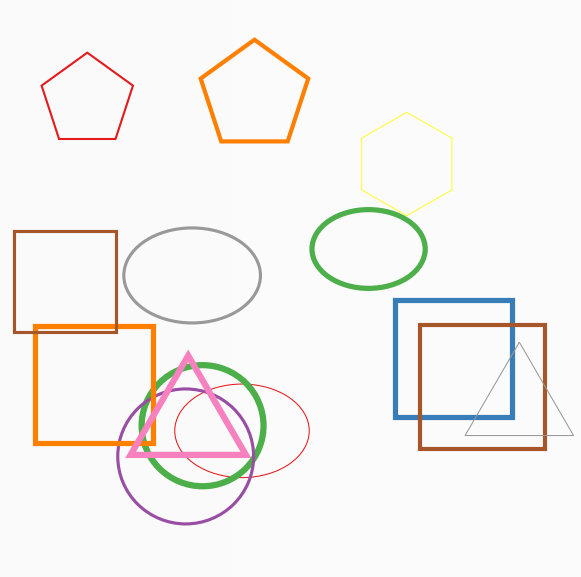[{"shape": "pentagon", "thickness": 1, "radius": 0.41, "center": [0.15, 0.825]}, {"shape": "oval", "thickness": 0.5, "radius": 0.58, "center": [0.416, 0.253]}, {"shape": "square", "thickness": 2.5, "radius": 0.5, "center": [0.78, 0.378]}, {"shape": "circle", "thickness": 3, "radius": 0.52, "center": [0.349, 0.262]}, {"shape": "oval", "thickness": 2.5, "radius": 0.49, "center": [0.634, 0.568]}, {"shape": "circle", "thickness": 1.5, "radius": 0.58, "center": [0.319, 0.209]}, {"shape": "square", "thickness": 2.5, "radius": 0.51, "center": [0.161, 0.334]}, {"shape": "pentagon", "thickness": 2, "radius": 0.49, "center": [0.438, 0.833]}, {"shape": "hexagon", "thickness": 0.5, "radius": 0.45, "center": [0.7, 0.715]}, {"shape": "square", "thickness": 1.5, "radius": 0.44, "center": [0.111, 0.511]}, {"shape": "square", "thickness": 2, "radius": 0.54, "center": [0.83, 0.328]}, {"shape": "triangle", "thickness": 3, "radius": 0.57, "center": [0.324, 0.269]}, {"shape": "triangle", "thickness": 0.5, "radius": 0.54, "center": [0.893, 0.299]}, {"shape": "oval", "thickness": 1.5, "radius": 0.59, "center": [0.331, 0.522]}]